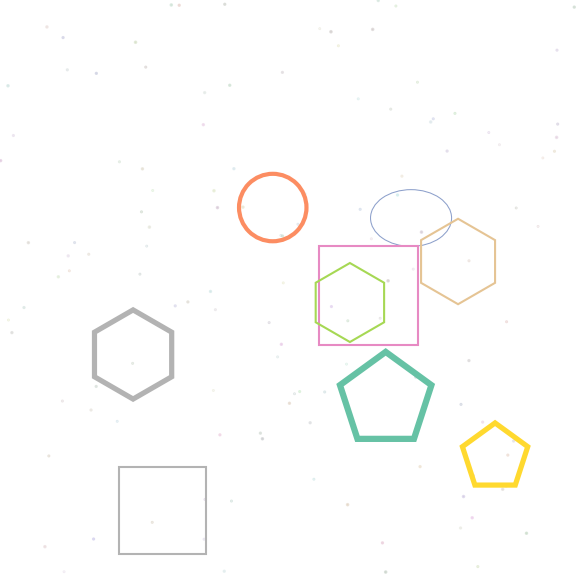[{"shape": "pentagon", "thickness": 3, "radius": 0.42, "center": [0.668, 0.307]}, {"shape": "circle", "thickness": 2, "radius": 0.29, "center": [0.472, 0.64]}, {"shape": "oval", "thickness": 0.5, "radius": 0.35, "center": [0.712, 0.622]}, {"shape": "square", "thickness": 1, "radius": 0.43, "center": [0.639, 0.487]}, {"shape": "hexagon", "thickness": 1, "radius": 0.34, "center": [0.606, 0.475]}, {"shape": "pentagon", "thickness": 2.5, "radius": 0.3, "center": [0.857, 0.207]}, {"shape": "hexagon", "thickness": 1, "radius": 0.37, "center": [0.793, 0.546]}, {"shape": "square", "thickness": 1, "radius": 0.38, "center": [0.282, 0.116]}, {"shape": "hexagon", "thickness": 2.5, "radius": 0.39, "center": [0.23, 0.385]}]